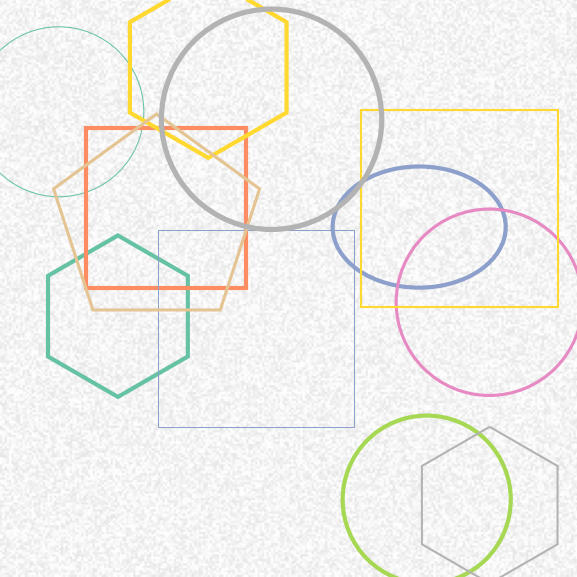[{"shape": "hexagon", "thickness": 2, "radius": 0.7, "center": [0.204, 0.452]}, {"shape": "circle", "thickness": 0.5, "radius": 0.74, "center": [0.102, 0.806]}, {"shape": "square", "thickness": 2, "radius": 0.69, "center": [0.288, 0.639]}, {"shape": "square", "thickness": 0.5, "radius": 0.85, "center": [0.443, 0.43]}, {"shape": "oval", "thickness": 2, "radius": 0.75, "center": [0.726, 0.606]}, {"shape": "circle", "thickness": 1.5, "radius": 0.81, "center": [0.847, 0.476]}, {"shape": "circle", "thickness": 2, "radius": 0.73, "center": [0.739, 0.134]}, {"shape": "square", "thickness": 1, "radius": 0.85, "center": [0.795, 0.638]}, {"shape": "hexagon", "thickness": 2, "radius": 0.78, "center": [0.361, 0.882]}, {"shape": "pentagon", "thickness": 1.5, "radius": 0.94, "center": [0.271, 0.614]}, {"shape": "circle", "thickness": 2.5, "radius": 0.95, "center": [0.47, 0.793]}, {"shape": "hexagon", "thickness": 1, "radius": 0.68, "center": [0.848, 0.124]}]